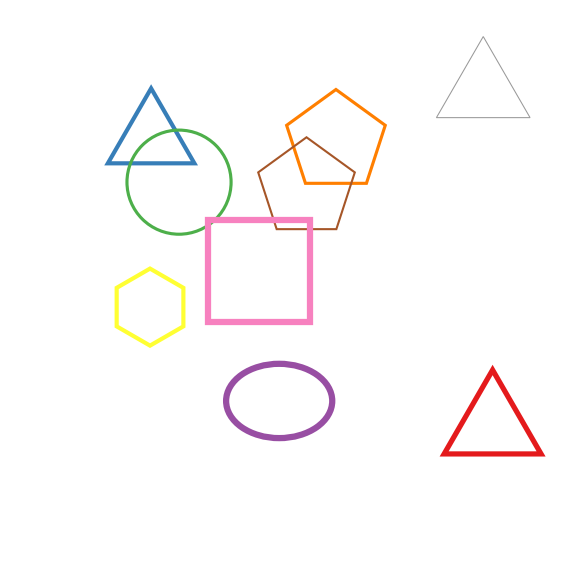[{"shape": "triangle", "thickness": 2.5, "radius": 0.48, "center": [0.853, 0.262]}, {"shape": "triangle", "thickness": 2, "radius": 0.43, "center": [0.262, 0.76]}, {"shape": "circle", "thickness": 1.5, "radius": 0.45, "center": [0.31, 0.684]}, {"shape": "oval", "thickness": 3, "radius": 0.46, "center": [0.483, 0.305]}, {"shape": "pentagon", "thickness": 1.5, "radius": 0.45, "center": [0.582, 0.754]}, {"shape": "hexagon", "thickness": 2, "radius": 0.33, "center": [0.26, 0.467]}, {"shape": "pentagon", "thickness": 1, "radius": 0.44, "center": [0.531, 0.673]}, {"shape": "square", "thickness": 3, "radius": 0.44, "center": [0.448, 0.53]}, {"shape": "triangle", "thickness": 0.5, "radius": 0.47, "center": [0.837, 0.842]}]